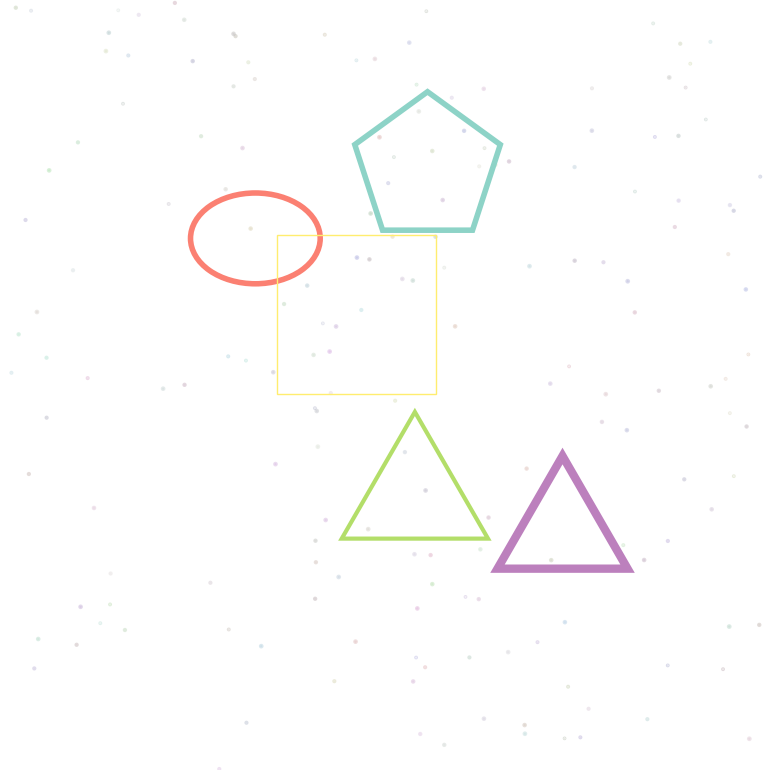[{"shape": "pentagon", "thickness": 2, "radius": 0.5, "center": [0.555, 0.781]}, {"shape": "oval", "thickness": 2, "radius": 0.42, "center": [0.332, 0.69]}, {"shape": "triangle", "thickness": 1.5, "radius": 0.55, "center": [0.539, 0.355]}, {"shape": "triangle", "thickness": 3, "radius": 0.49, "center": [0.731, 0.31]}, {"shape": "square", "thickness": 0.5, "radius": 0.52, "center": [0.463, 0.591]}]